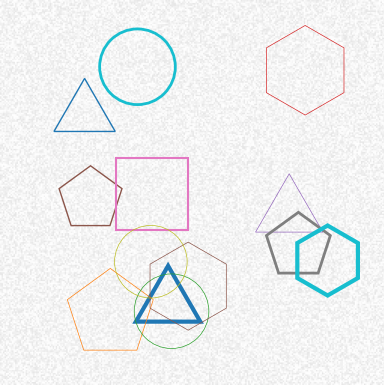[{"shape": "triangle", "thickness": 1, "radius": 0.46, "center": [0.22, 0.704]}, {"shape": "triangle", "thickness": 3, "radius": 0.48, "center": [0.437, 0.213]}, {"shape": "pentagon", "thickness": 0.5, "radius": 0.59, "center": [0.287, 0.185]}, {"shape": "circle", "thickness": 0.5, "radius": 0.48, "center": [0.446, 0.192]}, {"shape": "hexagon", "thickness": 0.5, "radius": 0.58, "center": [0.793, 0.818]}, {"shape": "triangle", "thickness": 0.5, "radius": 0.5, "center": [0.751, 0.448]}, {"shape": "pentagon", "thickness": 1, "radius": 0.43, "center": [0.235, 0.484]}, {"shape": "hexagon", "thickness": 0.5, "radius": 0.57, "center": [0.489, 0.257]}, {"shape": "square", "thickness": 1.5, "radius": 0.47, "center": [0.394, 0.495]}, {"shape": "pentagon", "thickness": 2, "radius": 0.44, "center": [0.775, 0.361]}, {"shape": "circle", "thickness": 0.5, "radius": 0.47, "center": [0.392, 0.32]}, {"shape": "circle", "thickness": 2, "radius": 0.49, "center": [0.357, 0.827]}, {"shape": "hexagon", "thickness": 3, "radius": 0.45, "center": [0.851, 0.323]}]